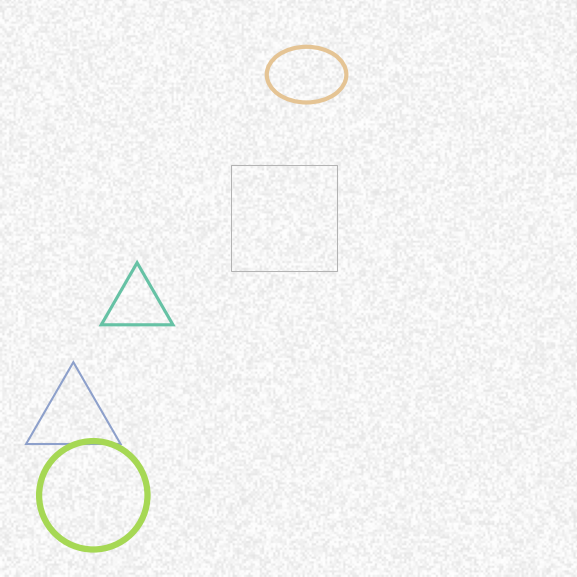[{"shape": "triangle", "thickness": 1.5, "radius": 0.36, "center": [0.237, 0.473]}, {"shape": "triangle", "thickness": 1, "radius": 0.47, "center": [0.127, 0.278]}, {"shape": "circle", "thickness": 3, "radius": 0.47, "center": [0.162, 0.141]}, {"shape": "oval", "thickness": 2, "radius": 0.34, "center": [0.531, 0.87]}, {"shape": "square", "thickness": 0.5, "radius": 0.46, "center": [0.491, 0.621]}]